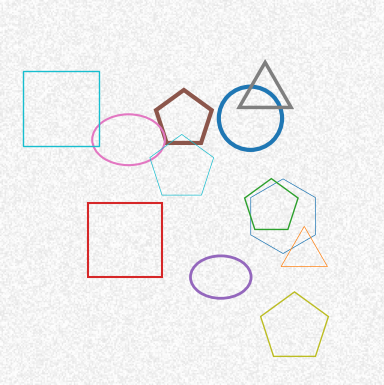[{"shape": "circle", "thickness": 3, "radius": 0.41, "center": [0.651, 0.693]}, {"shape": "hexagon", "thickness": 0.5, "radius": 0.48, "center": [0.735, 0.438]}, {"shape": "triangle", "thickness": 0.5, "radius": 0.35, "center": [0.79, 0.342]}, {"shape": "pentagon", "thickness": 1, "radius": 0.36, "center": [0.705, 0.463]}, {"shape": "square", "thickness": 1.5, "radius": 0.48, "center": [0.325, 0.376]}, {"shape": "oval", "thickness": 2, "radius": 0.39, "center": [0.573, 0.28]}, {"shape": "pentagon", "thickness": 3, "radius": 0.38, "center": [0.478, 0.69]}, {"shape": "oval", "thickness": 1.5, "radius": 0.47, "center": [0.334, 0.637]}, {"shape": "triangle", "thickness": 2.5, "radius": 0.39, "center": [0.689, 0.76]}, {"shape": "pentagon", "thickness": 1, "radius": 0.46, "center": [0.765, 0.149]}, {"shape": "square", "thickness": 1, "radius": 0.49, "center": [0.158, 0.718]}, {"shape": "pentagon", "thickness": 0.5, "radius": 0.44, "center": [0.472, 0.564]}]